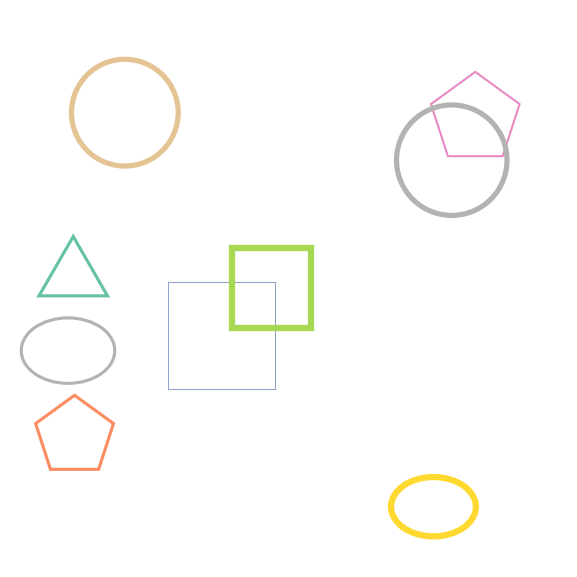[{"shape": "triangle", "thickness": 1.5, "radius": 0.34, "center": [0.127, 0.521]}, {"shape": "pentagon", "thickness": 1.5, "radius": 0.35, "center": [0.129, 0.244]}, {"shape": "square", "thickness": 0.5, "radius": 0.46, "center": [0.383, 0.418]}, {"shape": "pentagon", "thickness": 1, "radius": 0.4, "center": [0.823, 0.794]}, {"shape": "square", "thickness": 3, "radius": 0.34, "center": [0.47, 0.501]}, {"shape": "oval", "thickness": 3, "radius": 0.37, "center": [0.751, 0.122]}, {"shape": "circle", "thickness": 2.5, "radius": 0.46, "center": [0.216, 0.804]}, {"shape": "oval", "thickness": 1.5, "radius": 0.4, "center": [0.118, 0.392]}, {"shape": "circle", "thickness": 2.5, "radius": 0.48, "center": [0.782, 0.722]}]